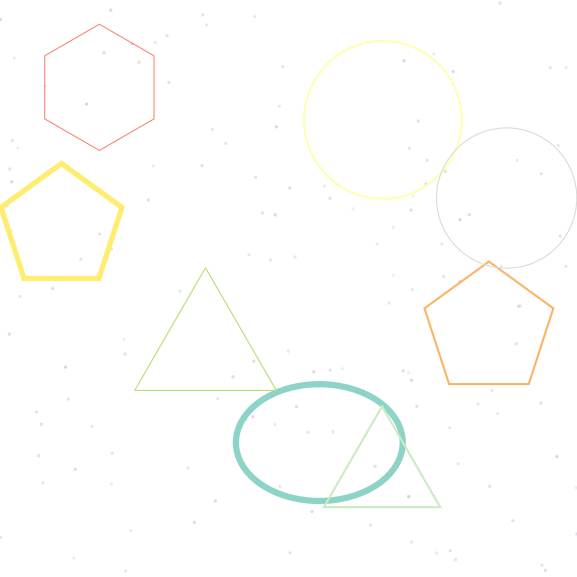[{"shape": "oval", "thickness": 3, "radius": 0.72, "center": [0.553, 0.233]}, {"shape": "circle", "thickness": 1, "radius": 0.68, "center": [0.663, 0.792]}, {"shape": "hexagon", "thickness": 0.5, "radius": 0.55, "center": [0.172, 0.848]}, {"shape": "pentagon", "thickness": 1, "radius": 0.59, "center": [0.847, 0.429]}, {"shape": "triangle", "thickness": 0.5, "radius": 0.71, "center": [0.356, 0.394]}, {"shape": "circle", "thickness": 0.5, "radius": 0.61, "center": [0.877, 0.656]}, {"shape": "triangle", "thickness": 1, "radius": 0.58, "center": [0.662, 0.179]}, {"shape": "pentagon", "thickness": 2.5, "radius": 0.55, "center": [0.106, 0.606]}]